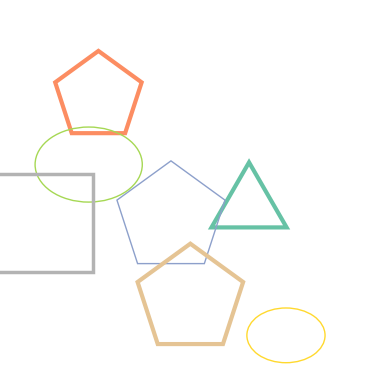[{"shape": "triangle", "thickness": 3, "radius": 0.56, "center": [0.647, 0.466]}, {"shape": "pentagon", "thickness": 3, "radius": 0.59, "center": [0.256, 0.75]}, {"shape": "pentagon", "thickness": 1, "radius": 0.74, "center": [0.444, 0.435]}, {"shape": "oval", "thickness": 1, "radius": 0.7, "center": [0.23, 0.573]}, {"shape": "oval", "thickness": 1, "radius": 0.51, "center": [0.743, 0.129]}, {"shape": "pentagon", "thickness": 3, "radius": 0.72, "center": [0.494, 0.223]}, {"shape": "square", "thickness": 2.5, "radius": 0.64, "center": [0.113, 0.421]}]